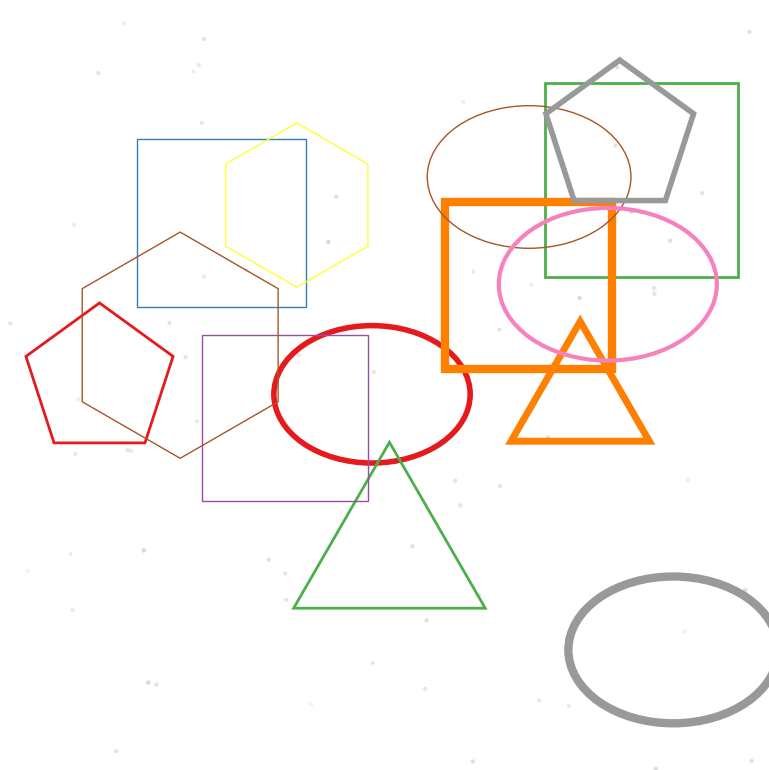[{"shape": "pentagon", "thickness": 1, "radius": 0.5, "center": [0.129, 0.506]}, {"shape": "oval", "thickness": 2, "radius": 0.64, "center": [0.483, 0.488]}, {"shape": "square", "thickness": 0.5, "radius": 0.55, "center": [0.287, 0.71]}, {"shape": "square", "thickness": 1, "radius": 0.63, "center": [0.833, 0.766]}, {"shape": "triangle", "thickness": 1, "radius": 0.72, "center": [0.506, 0.282]}, {"shape": "square", "thickness": 0.5, "radius": 0.54, "center": [0.37, 0.457]}, {"shape": "square", "thickness": 3, "radius": 0.54, "center": [0.686, 0.629]}, {"shape": "triangle", "thickness": 2.5, "radius": 0.52, "center": [0.753, 0.479]}, {"shape": "hexagon", "thickness": 0.5, "radius": 0.53, "center": [0.385, 0.734]}, {"shape": "hexagon", "thickness": 0.5, "radius": 0.73, "center": [0.234, 0.552]}, {"shape": "oval", "thickness": 0.5, "radius": 0.66, "center": [0.687, 0.77]}, {"shape": "oval", "thickness": 1.5, "radius": 0.71, "center": [0.789, 0.631]}, {"shape": "pentagon", "thickness": 2, "radius": 0.5, "center": [0.805, 0.821]}, {"shape": "oval", "thickness": 3, "radius": 0.68, "center": [0.874, 0.156]}]